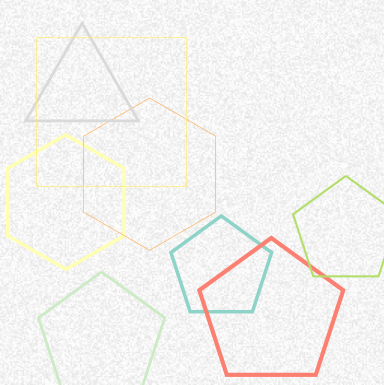[{"shape": "pentagon", "thickness": 2.5, "radius": 0.69, "center": [0.575, 0.302]}, {"shape": "hexagon", "thickness": 2.5, "radius": 0.87, "center": [0.171, 0.475]}, {"shape": "pentagon", "thickness": 3, "radius": 0.98, "center": [0.705, 0.185]}, {"shape": "hexagon", "thickness": 0.5, "radius": 0.99, "center": [0.389, 0.548]}, {"shape": "pentagon", "thickness": 1.5, "radius": 0.72, "center": [0.898, 0.399]}, {"shape": "triangle", "thickness": 2, "radius": 0.85, "center": [0.213, 0.771]}, {"shape": "pentagon", "thickness": 2, "radius": 0.86, "center": [0.264, 0.121]}, {"shape": "square", "thickness": 0.5, "radius": 0.97, "center": [0.288, 0.71]}]